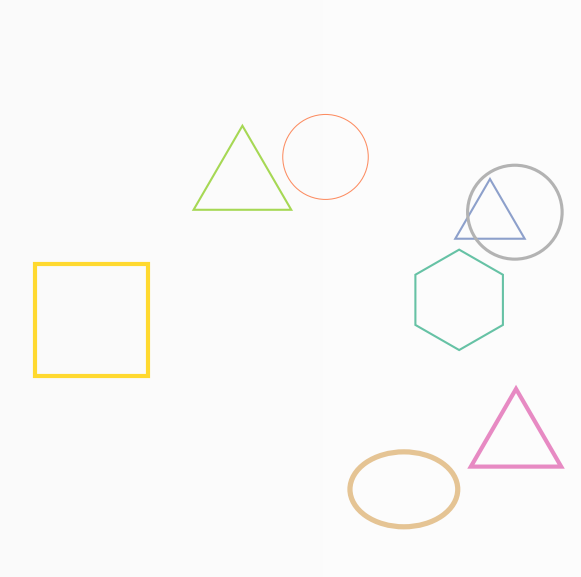[{"shape": "hexagon", "thickness": 1, "radius": 0.43, "center": [0.79, 0.48]}, {"shape": "circle", "thickness": 0.5, "radius": 0.37, "center": [0.56, 0.727]}, {"shape": "triangle", "thickness": 1, "radius": 0.34, "center": [0.843, 0.62]}, {"shape": "triangle", "thickness": 2, "radius": 0.45, "center": [0.888, 0.236]}, {"shape": "triangle", "thickness": 1, "radius": 0.48, "center": [0.417, 0.684]}, {"shape": "square", "thickness": 2, "radius": 0.48, "center": [0.158, 0.445]}, {"shape": "oval", "thickness": 2.5, "radius": 0.46, "center": [0.695, 0.152]}, {"shape": "circle", "thickness": 1.5, "radius": 0.41, "center": [0.886, 0.632]}]